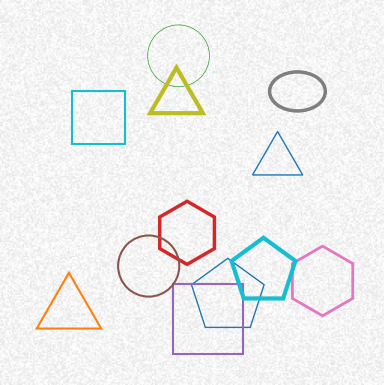[{"shape": "triangle", "thickness": 1, "radius": 0.38, "center": [0.721, 0.583]}, {"shape": "pentagon", "thickness": 1, "radius": 0.5, "center": [0.592, 0.23]}, {"shape": "triangle", "thickness": 1.5, "radius": 0.48, "center": [0.179, 0.195]}, {"shape": "circle", "thickness": 0.5, "radius": 0.4, "center": [0.464, 0.855]}, {"shape": "hexagon", "thickness": 2.5, "radius": 0.41, "center": [0.486, 0.395]}, {"shape": "square", "thickness": 1.5, "radius": 0.45, "center": [0.54, 0.172]}, {"shape": "circle", "thickness": 1.5, "radius": 0.4, "center": [0.386, 0.309]}, {"shape": "hexagon", "thickness": 2, "radius": 0.45, "center": [0.838, 0.27]}, {"shape": "oval", "thickness": 2.5, "radius": 0.36, "center": [0.773, 0.763]}, {"shape": "triangle", "thickness": 3, "radius": 0.39, "center": [0.458, 0.746]}, {"shape": "square", "thickness": 1.5, "radius": 0.34, "center": [0.255, 0.694]}, {"shape": "pentagon", "thickness": 3, "radius": 0.44, "center": [0.684, 0.295]}]